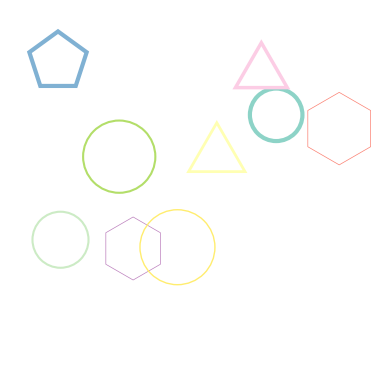[{"shape": "circle", "thickness": 3, "radius": 0.34, "center": [0.717, 0.702]}, {"shape": "triangle", "thickness": 2, "radius": 0.42, "center": [0.563, 0.597]}, {"shape": "hexagon", "thickness": 0.5, "radius": 0.47, "center": [0.881, 0.666]}, {"shape": "pentagon", "thickness": 3, "radius": 0.39, "center": [0.151, 0.84]}, {"shape": "circle", "thickness": 1.5, "radius": 0.47, "center": [0.31, 0.593]}, {"shape": "triangle", "thickness": 2.5, "radius": 0.39, "center": [0.679, 0.811]}, {"shape": "hexagon", "thickness": 0.5, "radius": 0.41, "center": [0.346, 0.355]}, {"shape": "circle", "thickness": 1.5, "radius": 0.36, "center": [0.157, 0.377]}, {"shape": "circle", "thickness": 1, "radius": 0.49, "center": [0.461, 0.358]}]